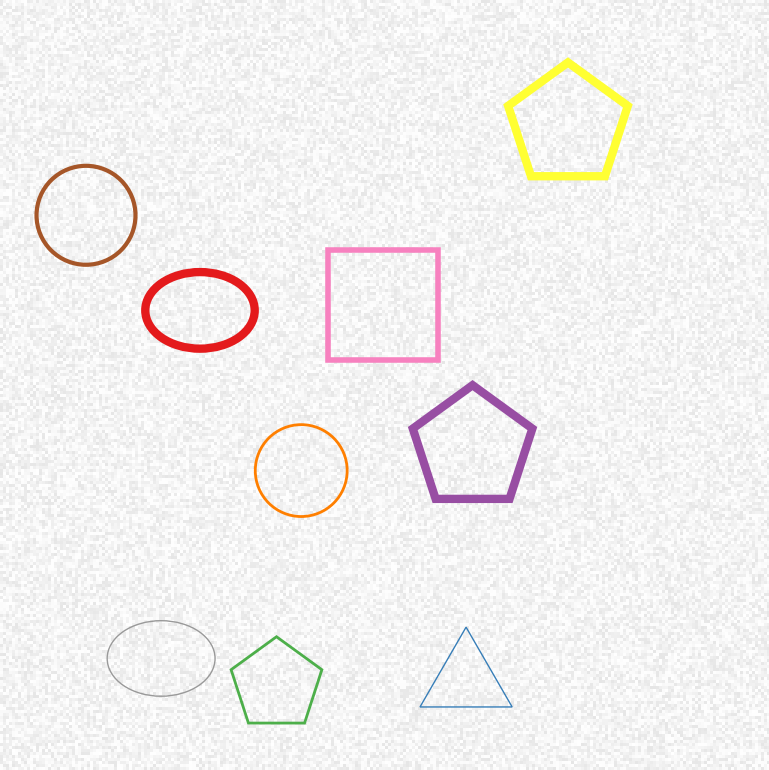[{"shape": "oval", "thickness": 3, "radius": 0.36, "center": [0.26, 0.597]}, {"shape": "triangle", "thickness": 0.5, "radius": 0.35, "center": [0.605, 0.116]}, {"shape": "pentagon", "thickness": 1, "radius": 0.31, "center": [0.359, 0.111]}, {"shape": "pentagon", "thickness": 3, "radius": 0.41, "center": [0.614, 0.418]}, {"shape": "circle", "thickness": 1, "radius": 0.3, "center": [0.391, 0.389]}, {"shape": "pentagon", "thickness": 3, "radius": 0.41, "center": [0.738, 0.837]}, {"shape": "circle", "thickness": 1.5, "radius": 0.32, "center": [0.112, 0.72]}, {"shape": "square", "thickness": 2, "radius": 0.36, "center": [0.497, 0.604]}, {"shape": "oval", "thickness": 0.5, "radius": 0.35, "center": [0.209, 0.145]}]